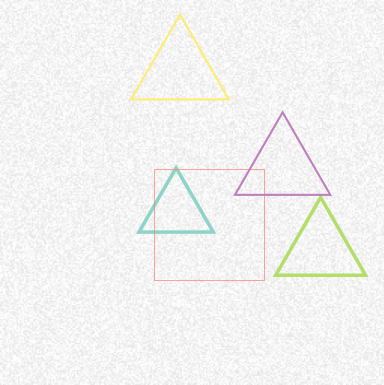[{"shape": "triangle", "thickness": 2.5, "radius": 0.56, "center": [0.457, 0.453]}, {"shape": "square", "thickness": 0.5, "radius": 0.72, "center": [0.543, 0.416]}, {"shape": "triangle", "thickness": 2.5, "radius": 0.67, "center": [0.833, 0.352]}, {"shape": "triangle", "thickness": 1.5, "radius": 0.71, "center": [0.734, 0.565]}, {"shape": "triangle", "thickness": 1.5, "radius": 0.73, "center": [0.468, 0.815]}]